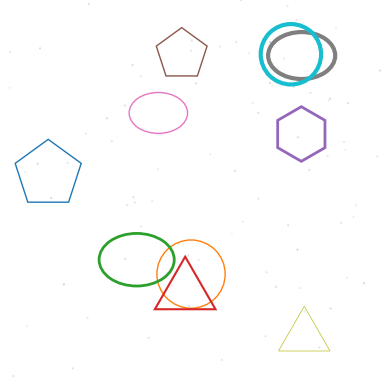[{"shape": "pentagon", "thickness": 1, "radius": 0.45, "center": [0.125, 0.548]}, {"shape": "circle", "thickness": 1, "radius": 0.44, "center": [0.496, 0.288]}, {"shape": "oval", "thickness": 2, "radius": 0.49, "center": [0.355, 0.325]}, {"shape": "triangle", "thickness": 1.5, "radius": 0.45, "center": [0.481, 0.242]}, {"shape": "hexagon", "thickness": 2, "radius": 0.35, "center": [0.783, 0.652]}, {"shape": "pentagon", "thickness": 1, "radius": 0.35, "center": [0.472, 0.859]}, {"shape": "oval", "thickness": 1, "radius": 0.38, "center": [0.411, 0.707]}, {"shape": "oval", "thickness": 3, "radius": 0.44, "center": [0.784, 0.856]}, {"shape": "triangle", "thickness": 0.5, "radius": 0.39, "center": [0.79, 0.127]}, {"shape": "circle", "thickness": 3, "radius": 0.39, "center": [0.756, 0.859]}]